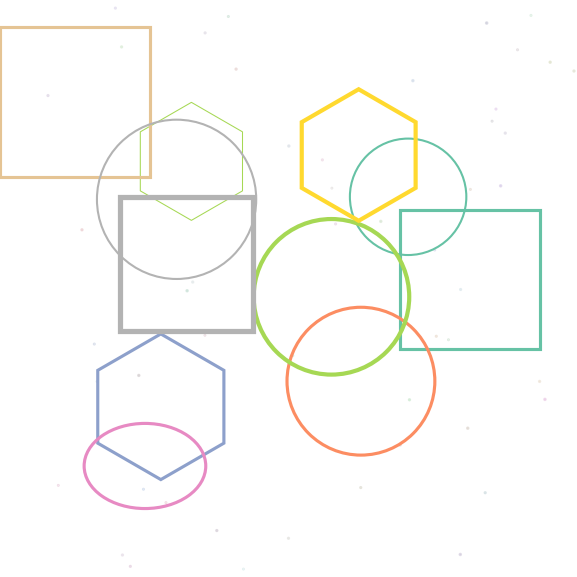[{"shape": "square", "thickness": 1.5, "radius": 0.6, "center": [0.814, 0.515]}, {"shape": "circle", "thickness": 1, "radius": 0.5, "center": [0.707, 0.658]}, {"shape": "circle", "thickness": 1.5, "radius": 0.64, "center": [0.625, 0.339]}, {"shape": "hexagon", "thickness": 1.5, "radius": 0.63, "center": [0.278, 0.295]}, {"shape": "oval", "thickness": 1.5, "radius": 0.53, "center": [0.251, 0.192]}, {"shape": "circle", "thickness": 2, "radius": 0.67, "center": [0.574, 0.485]}, {"shape": "hexagon", "thickness": 0.5, "radius": 0.51, "center": [0.331, 0.72]}, {"shape": "hexagon", "thickness": 2, "radius": 0.57, "center": [0.621, 0.731]}, {"shape": "square", "thickness": 1.5, "radius": 0.65, "center": [0.13, 0.822]}, {"shape": "circle", "thickness": 1, "radius": 0.69, "center": [0.306, 0.654]}, {"shape": "square", "thickness": 2.5, "radius": 0.58, "center": [0.322, 0.542]}]